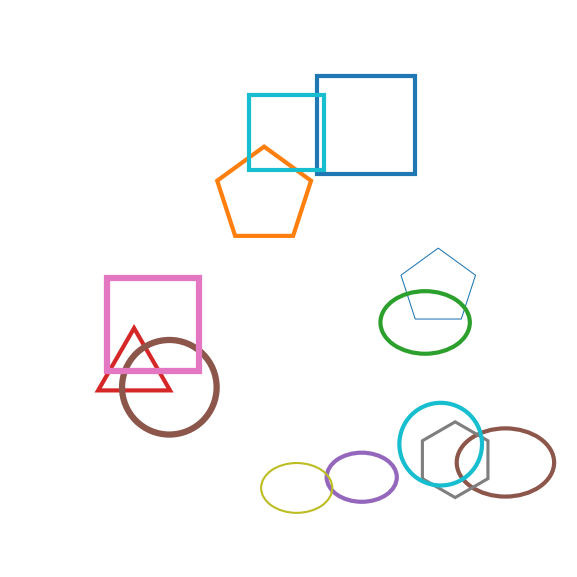[{"shape": "square", "thickness": 2, "radius": 0.42, "center": [0.633, 0.783]}, {"shape": "pentagon", "thickness": 0.5, "radius": 0.34, "center": [0.759, 0.502]}, {"shape": "pentagon", "thickness": 2, "radius": 0.43, "center": [0.457, 0.66]}, {"shape": "oval", "thickness": 2, "radius": 0.39, "center": [0.736, 0.441]}, {"shape": "triangle", "thickness": 2, "radius": 0.36, "center": [0.232, 0.359]}, {"shape": "oval", "thickness": 2, "radius": 0.3, "center": [0.626, 0.173]}, {"shape": "circle", "thickness": 3, "radius": 0.41, "center": [0.293, 0.329]}, {"shape": "oval", "thickness": 2, "radius": 0.42, "center": [0.875, 0.198]}, {"shape": "square", "thickness": 3, "radius": 0.4, "center": [0.265, 0.438]}, {"shape": "hexagon", "thickness": 1.5, "radius": 0.33, "center": [0.788, 0.203]}, {"shape": "oval", "thickness": 1, "radius": 0.31, "center": [0.514, 0.154]}, {"shape": "circle", "thickness": 2, "radius": 0.36, "center": [0.763, 0.23]}, {"shape": "square", "thickness": 2, "radius": 0.32, "center": [0.497, 0.77]}]